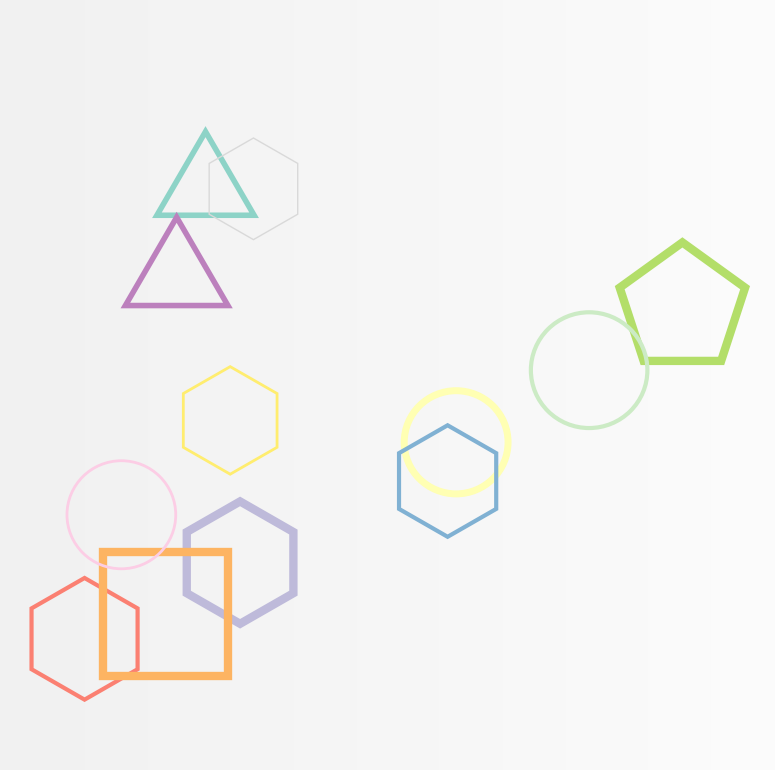[{"shape": "triangle", "thickness": 2, "radius": 0.36, "center": [0.265, 0.757]}, {"shape": "circle", "thickness": 2.5, "radius": 0.33, "center": [0.589, 0.426]}, {"shape": "hexagon", "thickness": 3, "radius": 0.4, "center": [0.31, 0.269]}, {"shape": "hexagon", "thickness": 1.5, "radius": 0.4, "center": [0.109, 0.17]}, {"shape": "hexagon", "thickness": 1.5, "radius": 0.36, "center": [0.578, 0.375]}, {"shape": "square", "thickness": 3, "radius": 0.4, "center": [0.214, 0.203]}, {"shape": "pentagon", "thickness": 3, "radius": 0.43, "center": [0.881, 0.6]}, {"shape": "circle", "thickness": 1, "radius": 0.35, "center": [0.157, 0.331]}, {"shape": "hexagon", "thickness": 0.5, "radius": 0.33, "center": [0.327, 0.755]}, {"shape": "triangle", "thickness": 2, "radius": 0.38, "center": [0.228, 0.641]}, {"shape": "circle", "thickness": 1.5, "radius": 0.38, "center": [0.76, 0.519]}, {"shape": "hexagon", "thickness": 1, "radius": 0.35, "center": [0.297, 0.454]}]